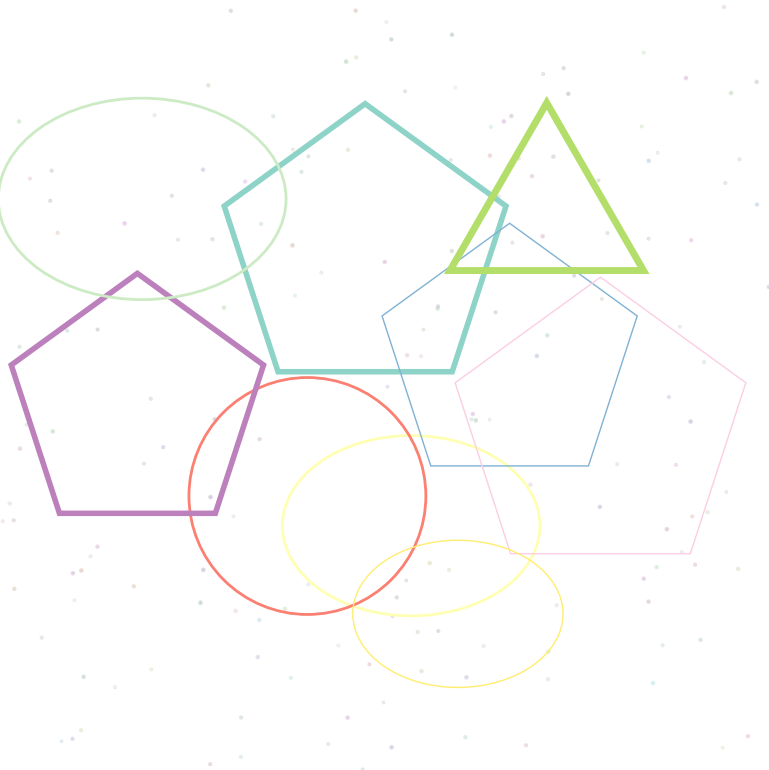[{"shape": "pentagon", "thickness": 2, "radius": 0.96, "center": [0.474, 0.673]}, {"shape": "oval", "thickness": 1, "radius": 0.84, "center": [0.534, 0.317]}, {"shape": "circle", "thickness": 1, "radius": 0.77, "center": [0.399, 0.356]}, {"shape": "pentagon", "thickness": 0.5, "radius": 0.87, "center": [0.662, 0.536]}, {"shape": "triangle", "thickness": 2.5, "radius": 0.73, "center": [0.71, 0.721]}, {"shape": "pentagon", "thickness": 0.5, "radius": 0.99, "center": [0.78, 0.442]}, {"shape": "pentagon", "thickness": 2, "radius": 0.86, "center": [0.178, 0.473]}, {"shape": "oval", "thickness": 1, "radius": 0.93, "center": [0.185, 0.742]}, {"shape": "oval", "thickness": 0.5, "radius": 0.68, "center": [0.595, 0.203]}]